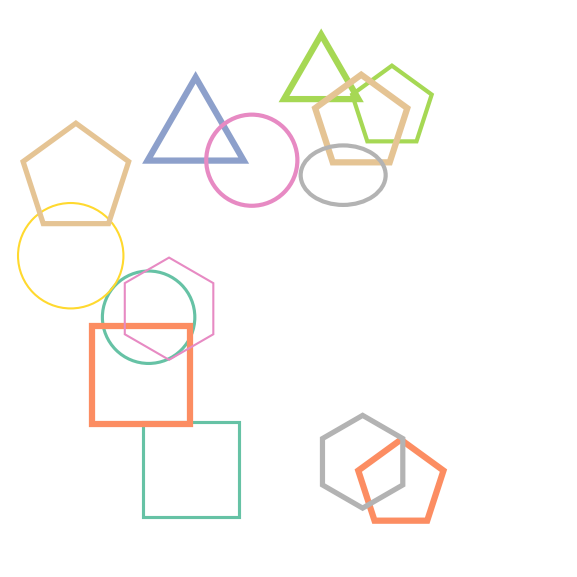[{"shape": "square", "thickness": 1.5, "radius": 0.41, "center": [0.331, 0.186]}, {"shape": "circle", "thickness": 1.5, "radius": 0.4, "center": [0.257, 0.45]}, {"shape": "square", "thickness": 3, "radius": 0.43, "center": [0.244, 0.35]}, {"shape": "pentagon", "thickness": 3, "radius": 0.39, "center": [0.694, 0.16]}, {"shape": "triangle", "thickness": 3, "radius": 0.48, "center": [0.339, 0.769]}, {"shape": "circle", "thickness": 2, "radius": 0.39, "center": [0.436, 0.722]}, {"shape": "hexagon", "thickness": 1, "radius": 0.44, "center": [0.293, 0.465]}, {"shape": "pentagon", "thickness": 2, "radius": 0.36, "center": [0.679, 0.813]}, {"shape": "triangle", "thickness": 3, "radius": 0.37, "center": [0.556, 0.865]}, {"shape": "circle", "thickness": 1, "radius": 0.46, "center": [0.122, 0.556]}, {"shape": "pentagon", "thickness": 3, "radius": 0.42, "center": [0.625, 0.786]}, {"shape": "pentagon", "thickness": 2.5, "radius": 0.48, "center": [0.131, 0.69]}, {"shape": "oval", "thickness": 2, "radius": 0.37, "center": [0.594, 0.696]}, {"shape": "hexagon", "thickness": 2.5, "radius": 0.4, "center": [0.628, 0.2]}]